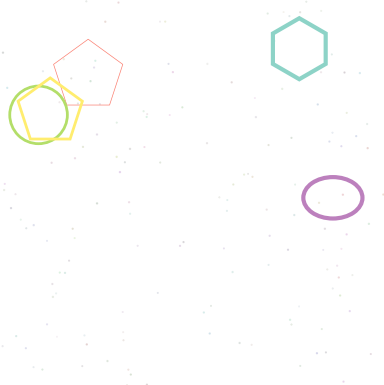[{"shape": "hexagon", "thickness": 3, "radius": 0.4, "center": [0.777, 0.873]}, {"shape": "pentagon", "thickness": 0.5, "radius": 0.47, "center": [0.229, 0.804]}, {"shape": "circle", "thickness": 2, "radius": 0.37, "center": [0.1, 0.702]}, {"shape": "oval", "thickness": 3, "radius": 0.38, "center": [0.865, 0.486]}, {"shape": "pentagon", "thickness": 2, "radius": 0.44, "center": [0.13, 0.71]}]